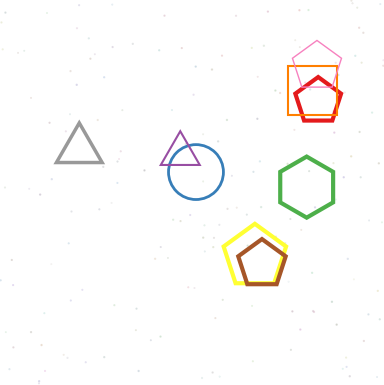[{"shape": "pentagon", "thickness": 3, "radius": 0.31, "center": [0.827, 0.737]}, {"shape": "circle", "thickness": 2, "radius": 0.36, "center": [0.509, 0.553]}, {"shape": "hexagon", "thickness": 3, "radius": 0.4, "center": [0.797, 0.514]}, {"shape": "triangle", "thickness": 1.5, "radius": 0.29, "center": [0.468, 0.601]}, {"shape": "square", "thickness": 1.5, "radius": 0.32, "center": [0.812, 0.764]}, {"shape": "pentagon", "thickness": 3, "radius": 0.43, "center": [0.662, 0.333]}, {"shape": "pentagon", "thickness": 3, "radius": 0.32, "center": [0.68, 0.314]}, {"shape": "pentagon", "thickness": 1, "radius": 0.33, "center": [0.823, 0.828]}, {"shape": "triangle", "thickness": 2.5, "radius": 0.34, "center": [0.206, 0.612]}]